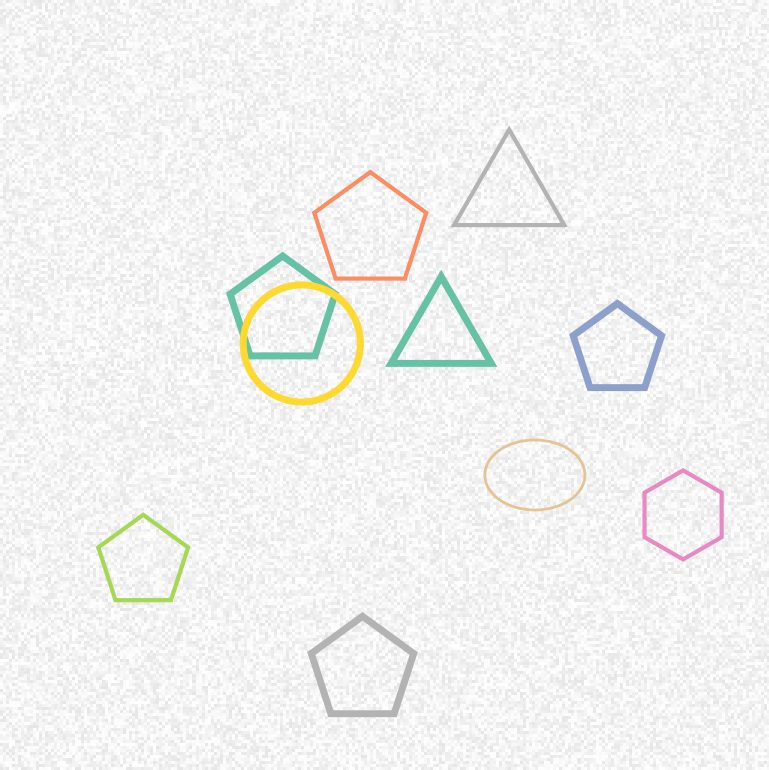[{"shape": "triangle", "thickness": 2.5, "radius": 0.38, "center": [0.573, 0.566]}, {"shape": "pentagon", "thickness": 2.5, "radius": 0.36, "center": [0.367, 0.596]}, {"shape": "pentagon", "thickness": 1.5, "radius": 0.38, "center": [0.481, 0.7]}, {"shape": "pentagon", "thickness": 2.5, "radius": 0.3, "center": [0.802, 0.545]}, {"shape": "hexagon", "thickness": 1.5, "radius": 0.29, "center": [0.887, 0.331]}, {"shape": "pentagon", "thickness": 1.5, "radius": 0.31, "center": [0.186, 0.27]}, {"shape": "circle", "thickness": 2.5, "radius": 0.38, "center": [0.392, 0.554]}, {"shape": "oval", "thickness": 1, "radius": 0.33, "center": [0.695, 0.383]}, {"shape": "pentagon", "thickness": 2.5, "radius": 0.35, "center": [0.471, 0.13]}, {"shape": "triangle", "thickness": 1.5, "radius": 0.41, "center": [0.661, 0.749]}]